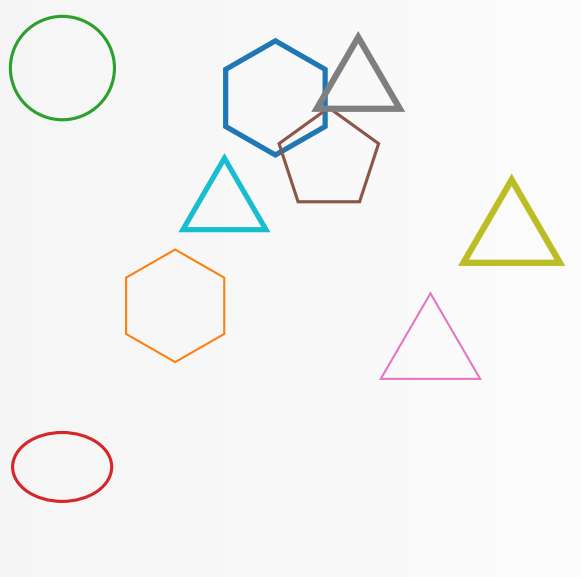[{"shape": "hexagon", "thickness": 2.5, "radius": 0.49, "center": [0.474, 0.83]}, {"shape": "hexagon", "thickness": 1, "radius": 0.49, "center": [0.301, 0.47]}, {"shape": "circle", "thickness": 1.5, "radius": 0.45, "center": [0.107, 0.881]}, {"shape": "oval", "thickness": 1.5, "radius": 0.43, "center": [0.107, 0.191]}, {"shape": "pentagon", "thickness": 1.5, "radius": 0.45, "center": [0.566, 0.723]}, {"shape": "triangle", "thickness": 1, "radius": 0.49, "center": [0.741, 0.392]}, {"shape": "triangle", "thickness": 3, "radius": 0.41, "center": [0.616, 0.852]}, {"shape": "triangle", "thickness": 3, "radius": 0.48, "center": [0.88, 0.592]}, {"shape": "triangle", "thickness": 2.5, "radius": 0.41, "center": [0.386, 0.643]}]